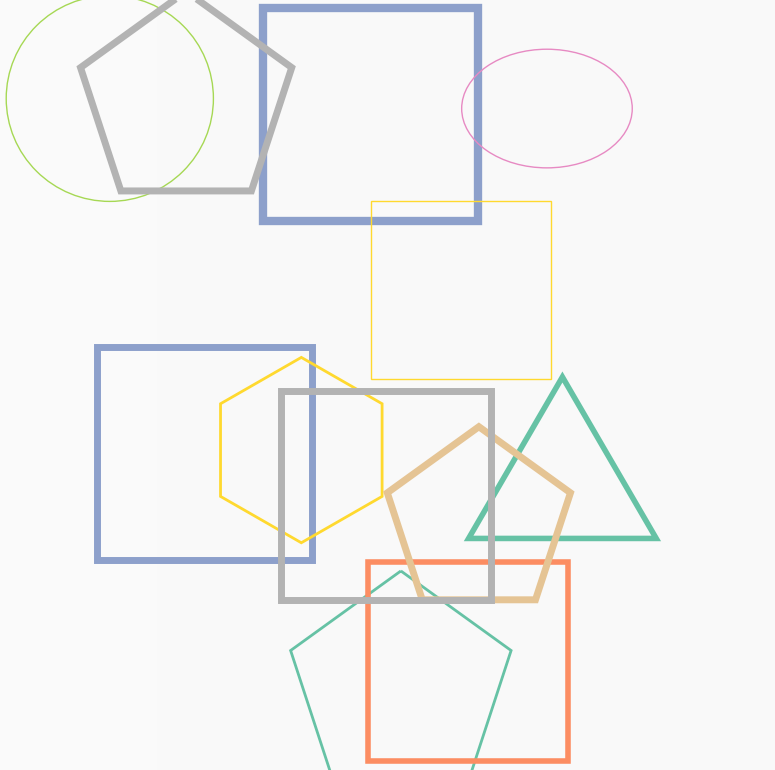[{"shape": "triangle", "thickness": 2, "radius": 0.7, "center": [0.726, 0.371]}, {"shape": "pentagon", "thickness": 1, "radius": 0.75, "center": [0.517, 0.109]}, {"shape": "square", "thickness": 2, "radius": 0.65, "center": [0.604, 0.141]}, {"shape": "square", "thickness": 3, "radius": 0.69, "center": [0.478, 0.851]}, {"shape": "square", "thickness": 2.5, "radius": 0.69, "center": [0.264, 0.411]}, {"shape": "oval", "thickness": 0.5, "radius": 0.55, "center": [0.706, 0.859]}, {"shape": "circle", "thickness": 0.5, "radius": 0.67, "center": [0.142, 0.872]}, {"shape": "square", "thickness": 0.5, "radius": 0.58, "center": [0.595, 0.623]}, {"shape": "hexagon", "thickness": 1, "radius": 0.6, "center": [0.389, 0.415]}, {"shape": "pentagon", "thickness": 2.5, "radius": 0.62, "center": [0.618, 0.322]}, {"shape": "pentagon", "thickness": 2.5, "radius": 0.72, "center": [0.24, 0.868]}, {"shape": "square", "thickness": 2.5, "radius": 0.68, "center": [0.498, 0.357]}]